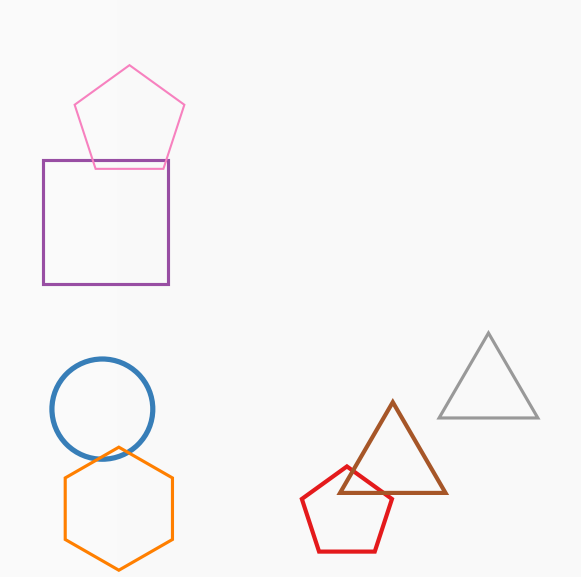[{"shape": "pentagon", "thickness": 2, "radius": 0.41, "center": [0.597, 0.11]}, {"shape": "circle", "thickness": 2.5, "radius": 0.43, "center": [0.176, 0.291]}, {"shape": "square", "thickness": 1.5, "radius": 0.54, "center": [0.182, 0.615]}, {"shape": "hexagon", "thickness": 1.5, "radius": 0.53, "center": [0.204, 0.118]}, {"shape": "triangle", "thickness": 2, "radius": 0.52, "center": [0.676, 0.198]}, {"shape": "pentagon", "thickness": 1, "radius": 0.5, "center": [0.223, 0.787]}, {"shape": "triangle", "thickness": 1.5, "radius": 0.49, "center": [0.84, 0.324]}]